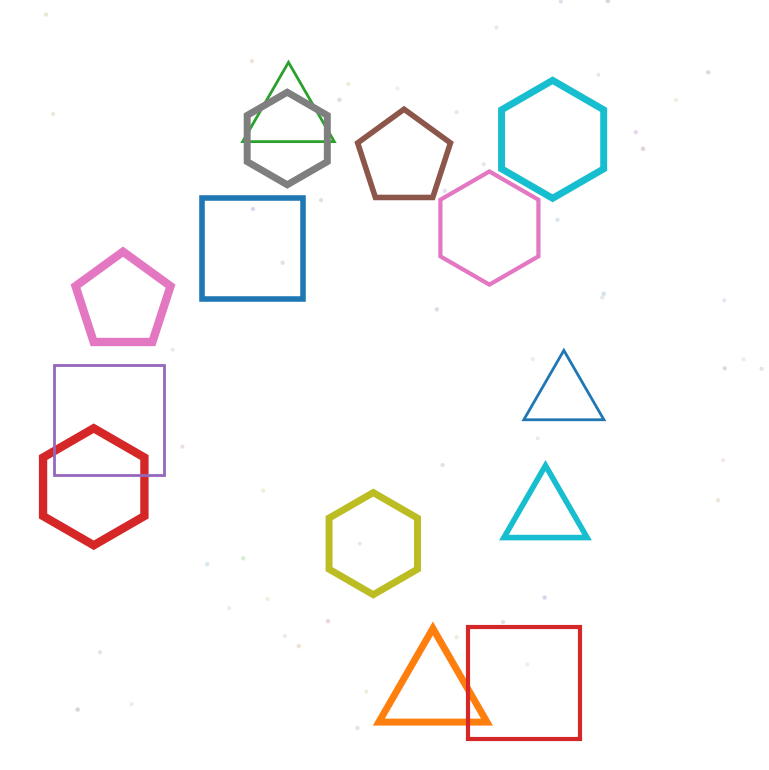[{"shape": "square", "thickness": 2, "radius": 0.33, "center": [0.328, 0.677]}, {"shape": "triangle", "thickness": 1, "radius": 0.3, "center": [0.732, 0.485]}, {"shape": "triangle", "thickness": 2.5, "radius": 0.41, "center": [0.562, 0.103]}, {"shape": "triangle", "thickness": 1, "radius": 0.34, "center": [0.375, 0.85]}, {"shape": "hexagon", "thickness": 3, "radius": 0.38, "center": [0.122, 0.368]}, {"shape": "square", "thickness": 1.5, "radius": 0.36, "center": [0.681, 0.113]}, {"shape": "square", "thickness": 1, "radius": 0.36, "center": [0.141, 0.455]}, {"shape": "pentagon", "thickness": 2, "radius": 0.32, "center": [0.525, 0.795]}, {"shape": "pentagon", "thickness": 3, "radius": 0.32, "center": [0.16, 0.608]}, {"shape": "hexagon", "thickness": 1.5, "radius": 0.37, "center": [0.636, 0.704]}, {"shape": "hexagon", "thickness": 2.5, "radius": 0.3, "center": [0.373, 0.82]}, {"shape": "hexagon", "thickness": 2.5, "radius": 0.33, "center": [0.485, 0.294]}, {"shape": "hexagon", "thickness": 2.5, "radius": 0.38, "center": [0.718, 0.819]}, {"shape": "triangle", "thickness": 2, "radius": 0.31, "center": [0.708, 0.333]}]